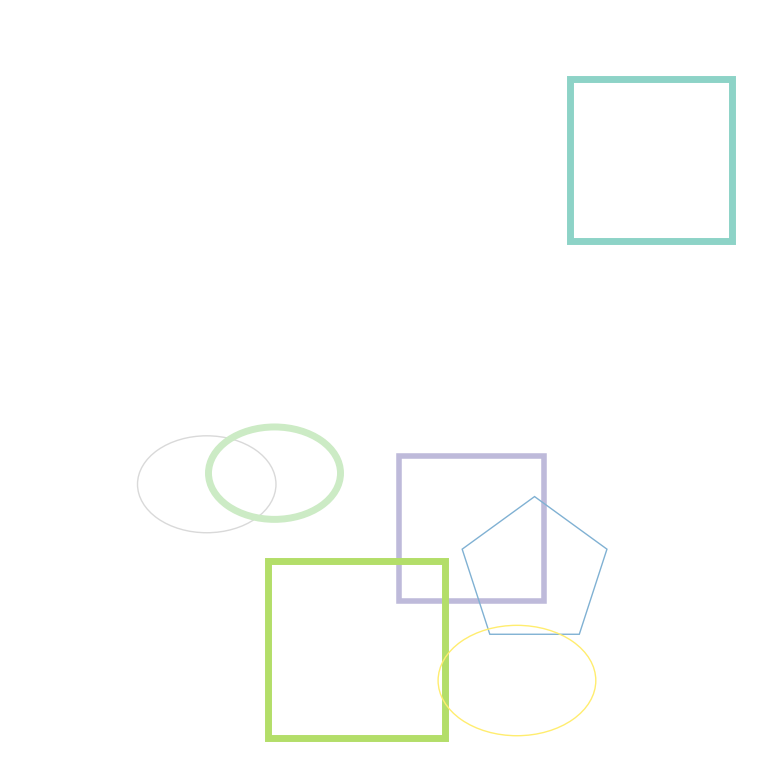[{"shape": "square", "thickness": 2.5, "radius": 0.52, "center": [0.846, 0.792]}, {"shape": "square", "thickness": 2, "radius": 0.47, "center": [0.613, 0.314]}, {"shape": "pentagon", "thickness": 0.5, "radius": 0.49, "center": [0.694, 0.256]}, {"shape": "square", "thickness": 2.5, "radius": 0.58, "center": [0.463, 0.156]}, {"shape": "oval", "thickness": 0.5, "radius": 0.45, "center": [0.268, 0.371]}, {"shape": "oval", "thickness": 2.5, "radius": 0.43, "center": [0.356, 0.386]}, {"shape": "oval", "thickness": 0.5, "radius": 0.51, "center": [0.671, 0.116]}]